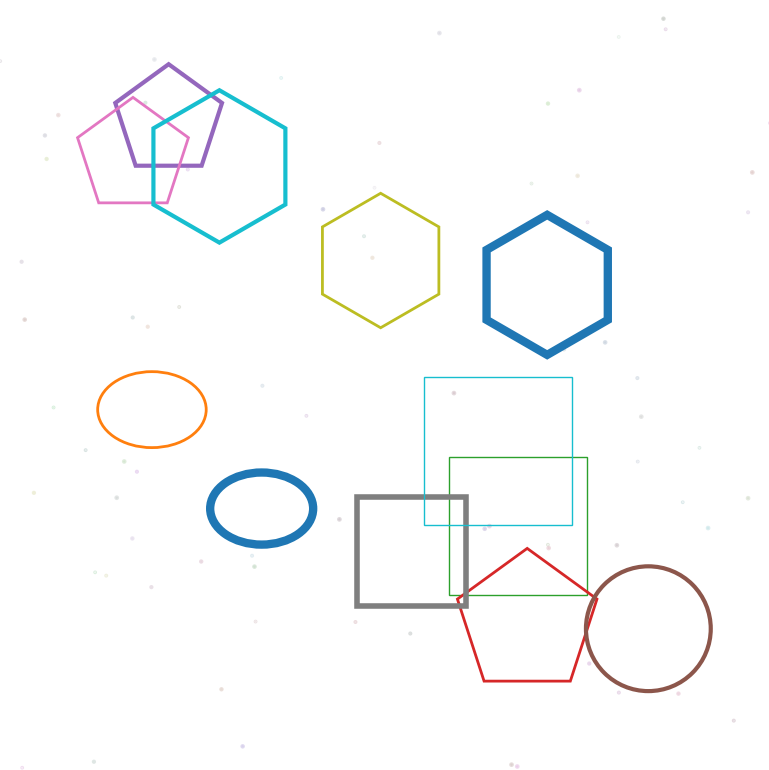[{"shape": "oval", "thickness": 3, "radius": 0.33, "center": [0.34, 0.34]}, {"shape": "hexagon", "thickness": 3, "radius": 0.45, "center": [0.711, 0.63]}, {"shape": "oval", "thickness": 1, "radius": 0.35, "center": [0.197, 0.468]}, {"shape": "square", "thickness": 0.5, "radius": 0.45, "center": [0.672, 0.316]}, {"shape": "pentagon", "thickness": 1, "radius": 0.48, "center": [0.685, 0.193]}, {"shape": "pentagon", "thickness": 1.5, "radius": 0.36, "center": [0.219, 0.844]}, {"shape": "circle", "thickness": 1.5, "radius": 0.41, "center": [0.842, 0.183]}, {"shape": "pentagon", "thickness": 1, "radius": 0.38, "center": [0.173, 0.798]}, {"shape": "square", "thickness": 2, "radius": 0.35, "center": [0.534, 0.284]}, {"shape": "hexagon", "thickness": 1, "radius": 0.44, "center": [0.494, 0.662]}, {"shape": "hexagon", "thickness": 1.5, "radius": 0.49, "center": [0.285, 0.784]}, {"shape": "square", "thickness": 0.5, "radius": 0.48, "center": [0.646, 0.414]}]